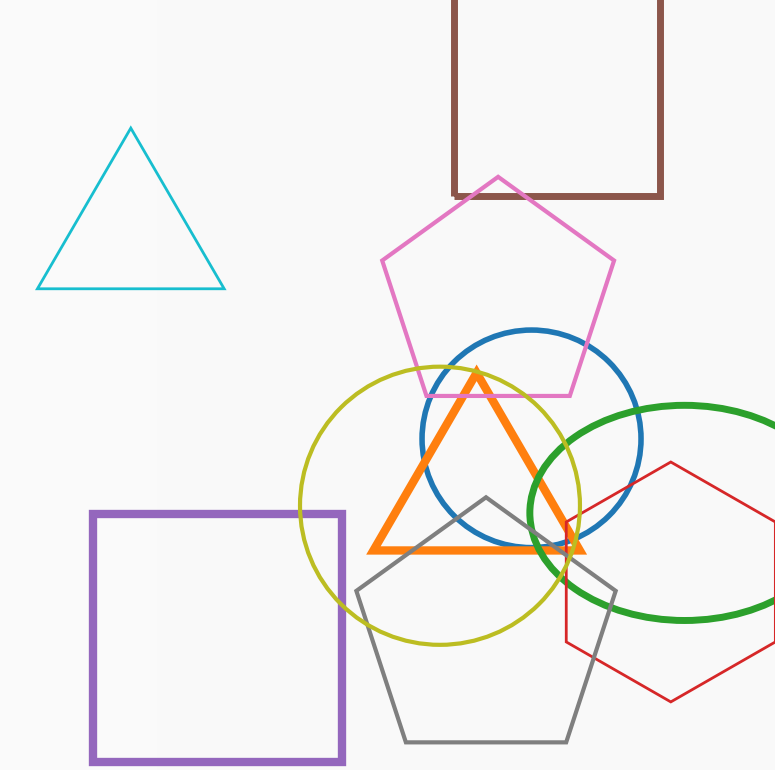[{"shape": "circle", "thickness": 2, "radius": 0.71, "center": [0.686, 0.43]}, {"shape": "triangle", "thickness": 3, "radius": 0.77, "center": [0.615, 0.362]}, {"shape": "oval", "thickness": 2.5, "radius": 1.0, "center": [0.883, 0.334]}, {"shape": "hexagon", "thickness": 1, "radius": 0.78, "center": [0.866, 0.244]}, {"shape": "square", "thickness": 3, "radius": 0.8, "center": [0.28, 0.172]}, {"shape": "square", "thickness": 2.5, "radius": 0.67, "center": [0.719, 0.879]}, {"shape": "pentagon", "thickness": 1.5, "radius": 0.79, "center": [0.643, 0.613]}, {"shape": "pentagon", "thickness": 1.5, "radius": 0.88, "center": [0.627, 0.178]}, {"shape": "circle", "thickness": 1.5, "radius": 0.9, "center": [0.568, 0.343]}, {"shape": "triangle", "thickness": 1, "radius": 0.7, "center": [0.169, 0.695]}]